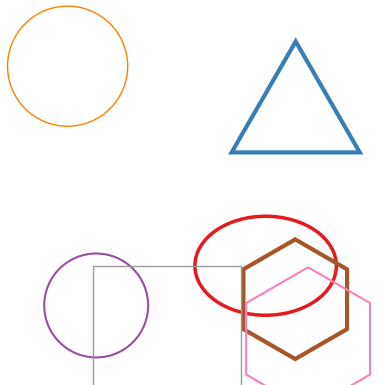[{"shape": "oval", "thickness": 2.5, "radius": 0.92, "center": [0.69, 0.31]}, {"shape": "triangle", "thickness": 3, "radius": 0.96, "center": [0.768, 0.7]}, {"shape": "circle", "thickness": 1.5, "radius": 0.67, "center": [0.25, 0.207]}, {"shape": "circle", "thickness": 1, "radius": 0.78, "center": [0.176, 0.828]}, {"shape": "hexagon", "thickness": 3, "radius": 0.78, "center": [0.767, 0.223]}, {"shape": "hexagon", "thickness": 1.5, "radius": 0.93, "center": [0.8, 0.12]}, {"shape": "square", "thickness": 1, "radius": 0.96, "center": [0.433, 0.119]}]